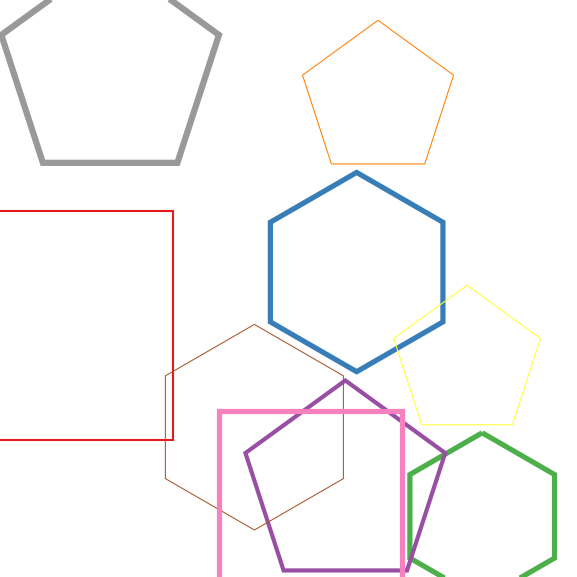[{"shape": "square", "thickness": 1, "radius": 0.99, "center": [0.1, 0.435]}, {"shape": "hexagon", "thickness": 2.5, "radius": 0.86, "center": [0.618, 0.528]}, {"shape": "hexagon", "thickness": 2.5, "radius": 0.72, "center": [0.835, 0.105]}, {"shape": "pentagon", "thickness": 2, "radius": 0.91, "center": [0.598, 0.158]}, {"shape": "pentagon", "thickness": 0.5, "radius": 0.69, "center": [0.655, 0.827]}, {"shape": "pentagon", "thickness": 0.5, "radius": 0.67, "center": [0.809, 0.372]}, {"shape": "hexagon", "thickness": 0.5, "radius": 0.89, "center": [0.44, 0.259]}, {"shape": "square", "thickness": 2.5, "radius": 0.79, "center": [0.538, 0.129]}, {"shape": "pentagon", "thickness": 3, "radius": 0.99, "center": [0.191, 0.877]}]